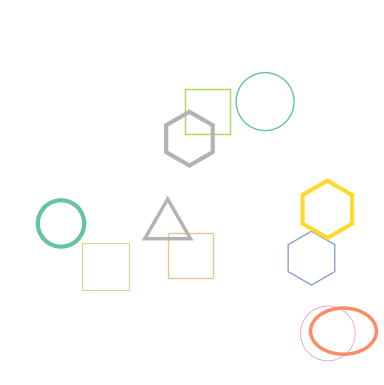[{"shape": "circle", "thickness": 1, "radius": 0.38, "center": [0.689, 0.736]}, {"shape": "circle", "thickness": 3, "radius": 0.3, "center": [0.159, 0.42]}, {"shape": "oval", "thickness": 2.5, "radius": 0.43, "center": [0.892, 0.14]}, {"shape": "hexagon", "thickness": 1, "radius": 0.35, "center": [0.809, 0.33]}, {"shape": "circle", "thickness": 0.5, "radius": 0.36, "center": [0.852, 0.134]}, {"shape": "square", "thickness": 0.5, "radius": 0.3, "center": [0.274, 0.309]}, {"shape": "square", "thickness": 1, "radius": 0.29, "center": [0.538, 0.711]}, {"shape": "hexagon", "thickness": 3, "radius": 0.37, "center": [0.85, 0.456]}, {"shape": "square", "thickness": 1, "radius": 0.29, "center": [0.496, 0.337]}, {"shape": "hexagon", "thickness": 3, "radius": 0.35, "center": [0.492, 0.64]}, {"shape": "triangle", "thickness": 2.5, "radius": 0.34, "center": [0.435, 0.414]}]